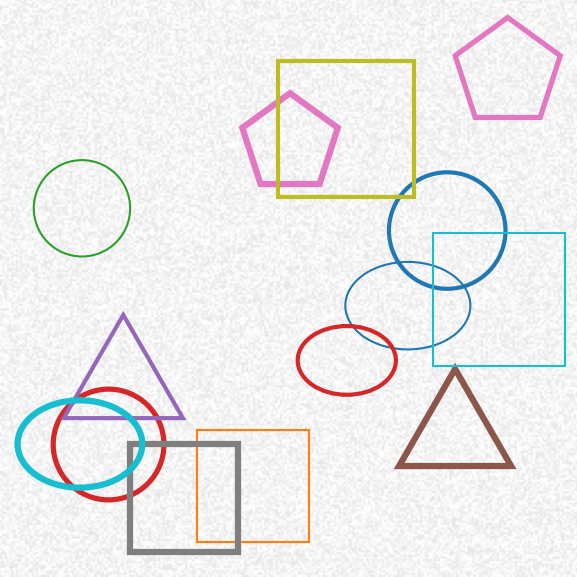[{"shape": "circle", "thickness": 2, "radius": 0.5, "center": [0.774, 0.6]}, {"shape": "oval", "thickness": 1, "radius": 0.54, "center": [0.706, 0.47]}, {"shape": "square", "thickness": 1, "radius": 0.48, "center": [0.438, 0.157]}, {"shape": "circle", "thickness": 1, "radius": 0.42, "center": [0.142, 0.638]}, {"shape": "oval", "thickness": 2, "radius": 0.43, "center": [0.601, 0.375]}, {"shape": "circle", "thickness": 2.5, "radius": 0.48, "center": [0.188, 0.229]}, {"shape": "triangle", "thickness": 2, "radius": 0.6, "center": [0.213, 0.335]}, {"shape": "triangle", "thickness": 3, "radius": 0.56, "center": [0.788, 0.248]}, {"shape": "pentagon", "thickness": 2.5, "radius": 0.48, "center": [0.879, 0.873]}, {"shape": "pentagon", "thickness": 3, "radius": 0.43, "center": [0.502, 0.751]}, {"shape": "square", "thickness": 3, "radius": 0.46, "center": [0.319, 0.137]}, {"shape": "square", "thickness": 2, "radius": 0.59, "center": [0.599, 0.776]}, {"shape": "square", "thickness": 1, "radius": 0.57, "center": [0.864, 0.48]}, {"shape": "oval", "thickness": 3, "radius": 0.54, "center": [0.138, 0.23]}]